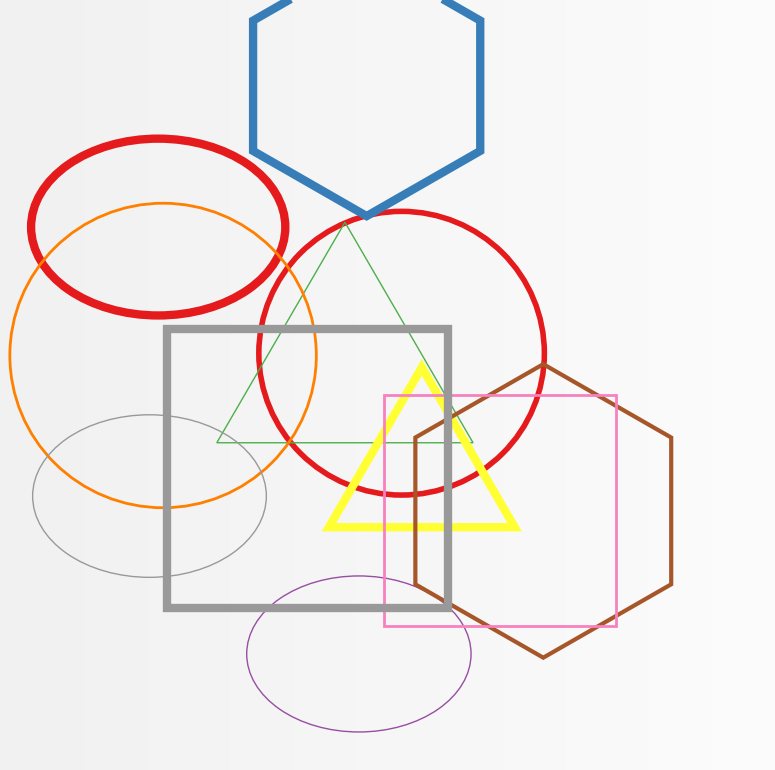[{"shape": "oval", "thickness": 3, "radius": 0.82, "center": [0.204, 0.705]}, {"shape": "circle", "thickness": 2, "radius": 0.92, "center": [0.518, 0.541]}, {"shape": "hexagon", "thickness": 3, "radius": 0.85, "center": [0.473, 0.889]}, {"shape": "triangle", "thickness": 0.5, "radius": 0.95, "center": [0.445, 0.52]}, {"shape": "oval", "thickness": 0.5, "radius": 0.72, "center": [0.463, 0.151]}, {"shape": "circle", "thickness": 1, "radius": 0.99, "center": [0.21, 0.538]}, {"shape": "triangle", "thickness": 3, "radius": 0.69, "center": [0.544, 0.384]}, {"shape": "hexagon", "thickness": 1.5, "radius": 0.95, "center": [0.701, 0.336]}, {"shape": "square", "thickness": 1, "radius": 0.75, "center": [0.645, 0.338]}, {"shape": "oval", "thickness": 0.5, "radius": 0.75, "center": [0.193, 0.356]}, {"shape": "square", "thickness": 3, "radius": 0.9, "center": [0.397, 0.391]}]